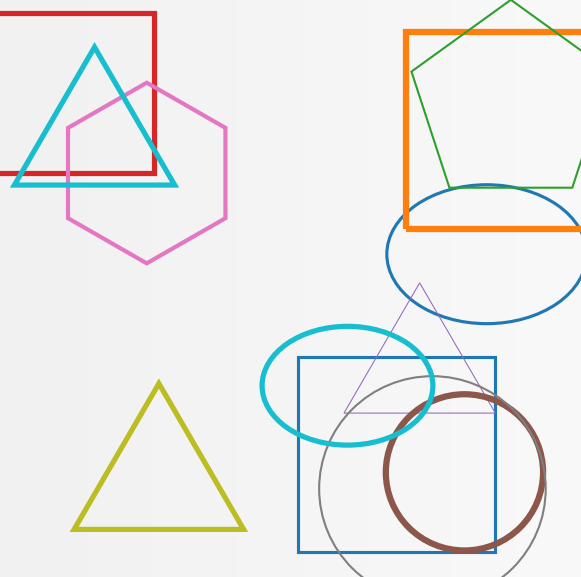[{"shape": "oval", "thickness": 1.5, "radius": 0.86, "center": [0.837, 0.559]}, {"shape": "square", "thickness": 1.5, "radius": 0.85, "center": [0.683, 0.212]}, {"shape": "square", "thickness": 3, "radius": 0.85, "center": [0.869, 0.773]}, {"shape": "pentagon", "thickness": 1, "radius": 0.9, "center": [0.879, 0.82]}, {"shape": "square", "thickness": 2.5, "radius": 0.69, "center": [0.126, 0.838]}, {"shape": "triangle", "thickness": 0.5, "radius": 0.75, "center": [0.722, 0.359]}, {"shape": "circle", "thickness": 3, "radius": 0.68, "center": [0.799, 0.181]}, {"shape": "hexagon", "thickness": 2, "radius": 0.78, "center": [0.252, 0.699]}, {"shape": "circle", "thickness": 1, "radius": 0.97, "center": [0.744, 0.153]}, {"shape": "triangle", "thickness": 2.5, "radius": 0.84, "center": [0.273, 0.167]}, {"shape": "oval", "thickness": 2.5, "radius": 0.73, "center": [0.598, 0.331]}, {"shape": "triangle", "thickness": 2.5, "radius": 0.8, "center": [0.163, 0.758]}]